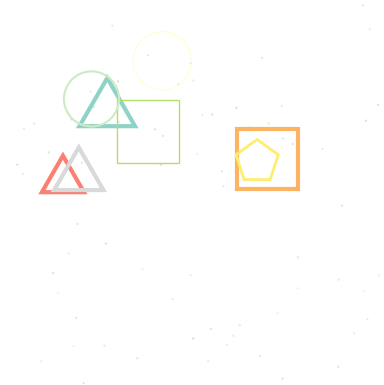[{"shape": "triangle", "thickness": 3, "radius": 0.42, "center": [0.279, 0.714]}, {"shape": "circle", "thickness": 0.5, "radius": 0.38, "center": [0.421, 0.842]}, {"shape": "triangle", "thickness": 3, "radius": 0.32, "center": [0.163, 0.532]}, {"shape": "square", "thickness": 3, "radius": 0.39, "center": [0.695, 0.587]}, {"shape": "square", "thickness": 1, "radius": 0.41, "center": [0.384, 0.659]}, {"shape": "triangle", "thickness": 3, "radius": 0.37, "center": [0.205, 0.543]}, {"shape": "circle", "thickness": 1.5, "radius": 0.36, "center": [0.238, 0.743]}, {"shape": "pentagon", "thickness": 2, "radius": 0.29, "center": [0.668, 0.58]}]